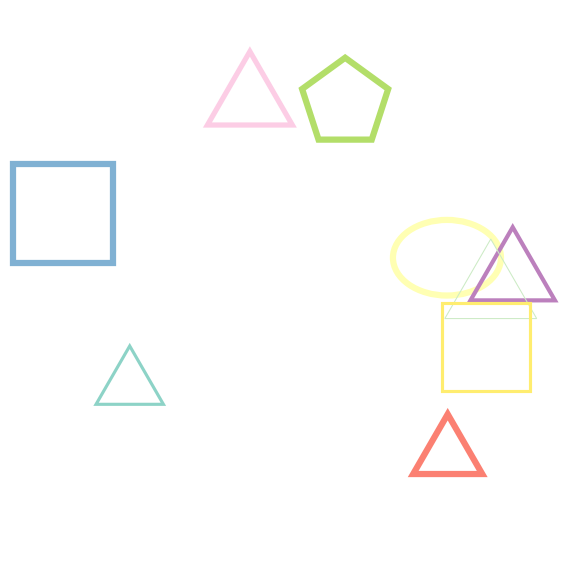[{"shape": "triangle", "thickness": 1.5, "radius": 0.34, "center": [0.225, 0.333]}, {"shape": "oval", "thickness": 3, "radius": 0.47, "center": [0.774, 0.553]}, {"shape": "triangle", "thickness": 3, "radius": 0.35, "center": [0.775, 0.213]}, {"shape": "square", "thickness": 3, "radius": 0.43, "center": [0.109, 0.63]}, {"shape": "pentagon", "thickness": 3, "radius": 0.39, "center": [0.598, 0.821]}, {"shape": "triangle", "thickness": 2.5, "radius": 0.42, "center": [0.433, 0.825]}, {"shape": "triangle", "thickness": 2, "radius": 0.42, "center": [0.888, 0.521]}, {"shape": "triangle", "thickness": 0.5, "radius": 0.46, "center": [0.85, 0.493]}, {"shape": "square", "thickness": 1.5, "radius": 0.38, "center": [0.842, 0.398]}]